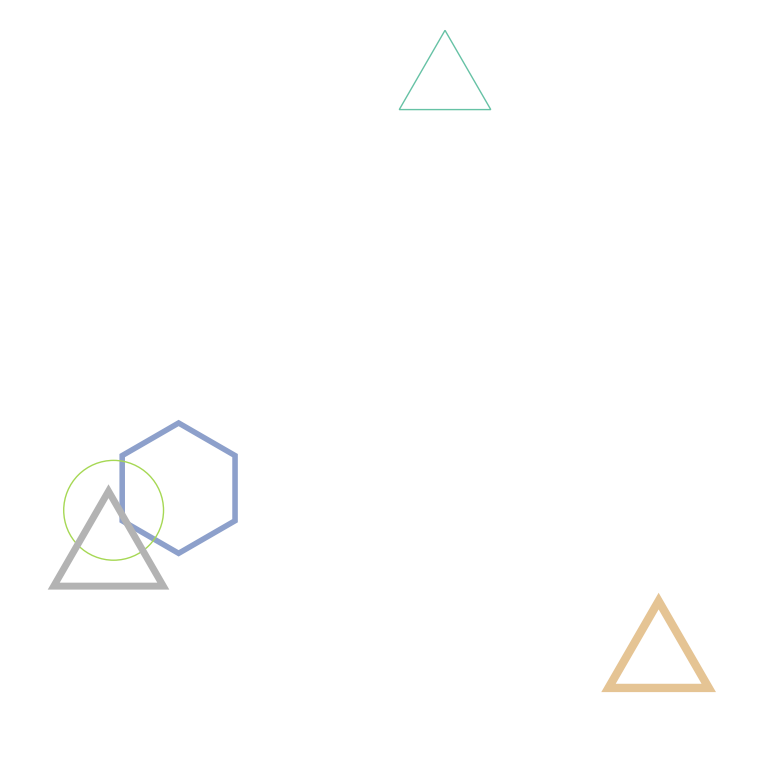[{"shape": "triangle", "thickness": 0.5, "radius": 0.34, "center": [0.578, 0.892]}, {"shape": "hexagon", "thickness": 2, "radius": 0.42, "center": [0.232, 0.366]}, {"shape": "circle", "thickness": 0.5, "radius": 0.32, "center": [0.148, 0.337]}, {"shape": "triangle", "thickness": 3, "radius": 0.38, "center": [0.855, 0.144]}, {"shape": "triangle", "thickness": 2.5, "radius": 0.41, "center": [0.141, 0.28]}]